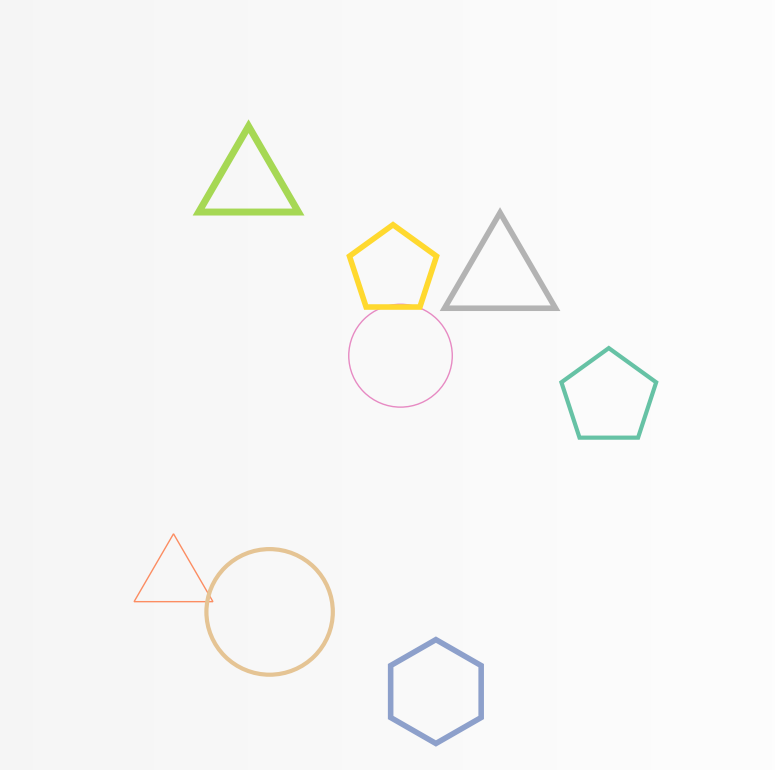[{"shape": "pentagon", "thickness": 1.5, "radius": 0.32, "center": [0.786, 0.484]}, {"shape": "triangle", "thickness": 0.5, "radius": 0.29, "center": [0.224, 0.248]}, {"shape": "hexagon", "thickness": 2, "radius": 0.34, "center": [0.562, 0.102]}, {"shape": "circle", "thickness": 0.5, "radius": 0.33, "center": [0.517, 0.538]}, {"shape": "triangle", "thickness": 2.5, "radius": 0.37, "center": [0.321, 0.762]}, {"shape": "pentagon", "thickness": 2, "radius": 0.3, "center": [0.507, 0.649]}, {"shape": "circle", "thickness": 1.5, "radius": 0.41, "center": [0.348, 0.205]}, {"shape": "triangle", "thickness": 2, "radius": 0.41, "center": [0.645, 0.641]}]